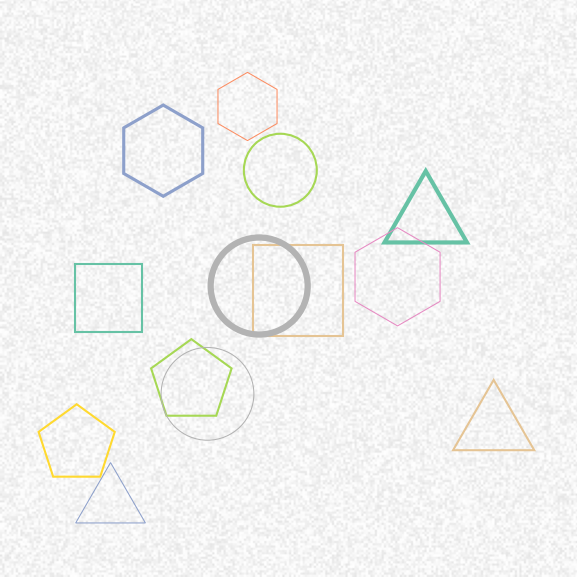[{"shape": "triangle", "thickness": 2, "radius": 0.41, "center": [0.737, 0.621]}, {"shape": "square", "thickness": 1, "radius": 0.29, "center": [0.188, 0.484]}, {"shape": "hexagon", "thickness": 0.5, "radius": 0.3, "center": [0.429, 0.815]}, {"shape": "hexagon", "thickness": 1.5, "radius": 0.39, "center": [0.283, 0.738]}, {"shape": "triangle", "thickness": 0.5, "radius": 0.35, "center": [0.191, 0.128]}, {"shape": "hexagon", "thickness": 0.5, "radius": 0.43, "center": [0.688, 0.52]}, {"shape": "pentagon", "thickness": 1, "radius": 0.37, "center": [0.331, 0.339]}, {"shape": "circle", "thickness": 1, "radius": 0.32, "center": [0.485, 0.704]}, {"shape": "pentagon", "thickness": 1, "radius": 0.35, "center": [0.133, 0.23]}, {"shape": "square", "thickness": 1, "radius": 0.39, "center": [0.515, 0.496]}, {"shape": "triangle", "thickness": 1, "radius": 0.41, "center": [0.855, 0.26]}, {"shape": "circle", "thickness": 3, "radius": 0.42, "center": [0.449, 0.504]}, {"shape": "circle", "thickness": 0.5, "radius": 0.4, "center": [0.359, 0.317]}]